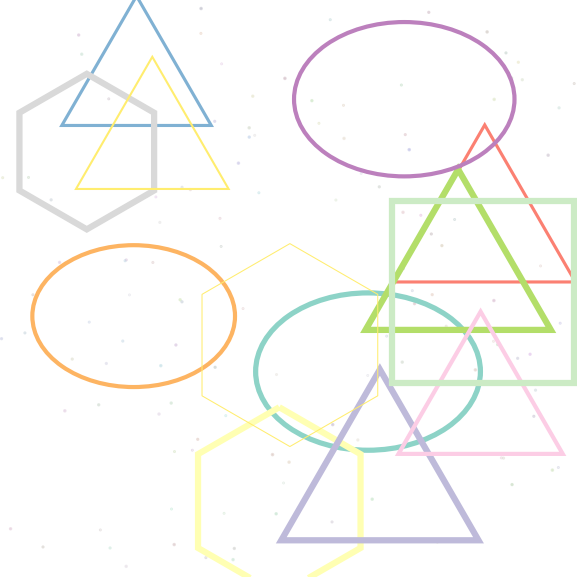[{"shape": "oval", "thickness": 2.5, "radius": 0.97, "center": [0.637, 0.356]}, {"shape": "hexagon", "thickness": 3, "radius": 0.81, "center": [0.484, 0.132]}, {"shape": "triangle", "thickness": 3, "radius": 0.99, "center": [0.658, 0.162]}, {"shape": "triangle", "thickness": 1.5, "radius": 0.91, "center": [0.839, 0.602]}, {"shape": "triangle", "thickness": 1.5, "radius": 0.75, "center": [0.236, 0.857]}, {"shape": "oval", "thickness": 2, "radius": 0.88, "center": [0.231, 0.452]}, {"shape": "triangle", "thickness": 3, "radius": 0.93, "center": [0.793, 0.521]}, {"shape": "triangle", "thickness": 2, "radius": 0.82, "center": [0.832, 0.295]}, {"shape": "hexagon", "thickness": 3, "radius": 0.67, "center": [0.15, 0.737]}, {"shape": "oval", "thickness": 2, "radius": 0.95, "center": [0.7, 0.827]}, {"shape": "square", "thickness": 3, "radius": 0.79, "center": [0.837, 0.494]}, {"shape": "triangle", "thickness": 1, "radius": 0.76, "center": [0.264, 0.748]}, {"shape": "hexagon", "thickness": 0.5, "radius": 0.88, "center": [0.502, 0.402]}]